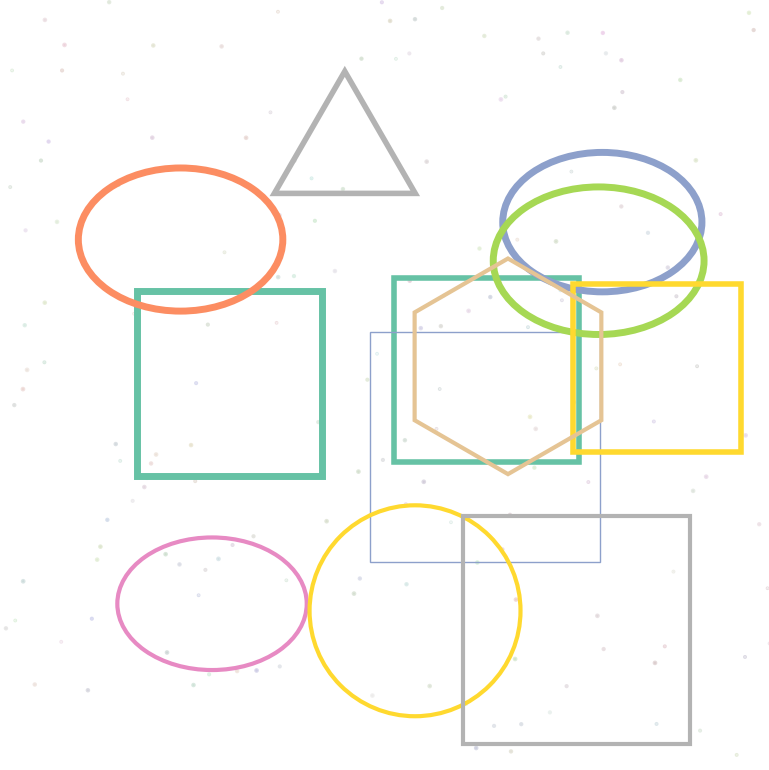[{"shape": "square", "thickness": 2.5, "radius": 0.6, "center": [0.298, 0.502]}, {"shape": "square", "thickness": 2, "radius": 0.6, "center": [0.632, 0.519]}, {"shape": "oval", "thickness": 2.5, "radius": 0.66, "center": [0.235, 0.689]}, {"shape": "square", "thickness": 0.5, "radius": 0.75, "center": [0.63, 0.419]}, {"shape": "oval", "thickness": 2.5, "radius": 0.65, "center": [0.782, 0.712]}, {"shape": "oval", "thickness": 1.5, "radius": 0.61, "center": [0.275, 0.216]}, {"shape": "oval", "thickness": 2.5, "radius": 0.68, "center": [0.777, 0.661]}, {"shape": "circle", "thickness": 1.5, "radius": 0.68, "center": [0.539, 0.207]}, {"shape": "square", "thickness": 2, "radius": 0.55, "center": [0.853, 0.522]}, {"shape": "hexagon", "thickness": 1.5, "radius": 0.7, "center": [0.66, 0.524]}, {"shape": "triangle", "thickness": 2, "radius": 0.53, "center": [0.448, 0.802]}, {"shape": "square", "thickness": 1.5, "radius": 0.74, "center": [0.749, 0.182]}]